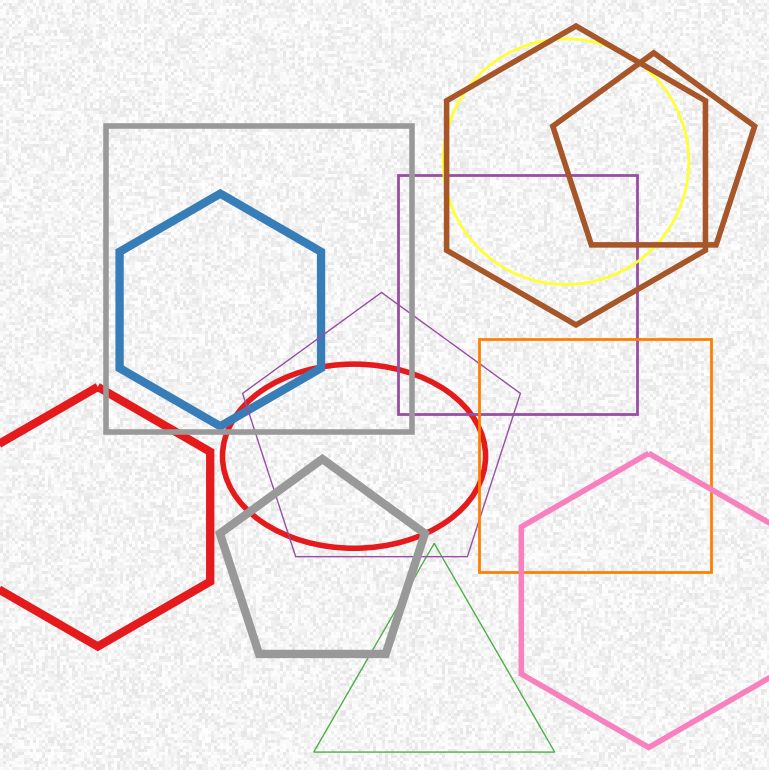[{"shape": "oval", "thickness": 2, "radius": 0.85, "center": [0.46, 0.408]}, {"shape": "hexagon", "thickness": 3, "radius": 0.84, "center": [0.127, 0.329]}, {"shape": "hexagon", "thickness": 3, "radius": 0.76, "center": [0.286, 0.597]}, {"shape": "triangle", "thickness": 0.5, "radius": 0.9, "center": [0.564, 0.114]}, {"shape": "square", "thickness": 1, "radius": 0.78, "center": [0.672, 0.617]}, {"shape": "pentagon", "thickness": 0.5, "radius": 0.95, "center": [0.495, 0.431]}, {"shape": "square", "thickness": 1, "radius": 0.75, "center": [0.772, 0.408]}, {"shape": "circle", "thickness": 1, "radius": 0.8, "center": [0.735, 0.79]}, {"shape": "pentagon", "thickness": 2, "radius": 0.69, "center": [0.849, 0.793]}, {"shape": "hexagon", "thickness": 2, "radius": 0.97, "center": [0.748, 0.772]}, {"shape": "hexagon", "thickness": 2, "radius": 0.96, "center": [0.842, 0.22]}, {"shape": "pentagon", "thickness": 3, "radius": 0.7, "center": [0.419, 0.264]}, {"shape": "square", "thickness": 2, "radius": 0.99, "center": [0.336, 0.638]}]